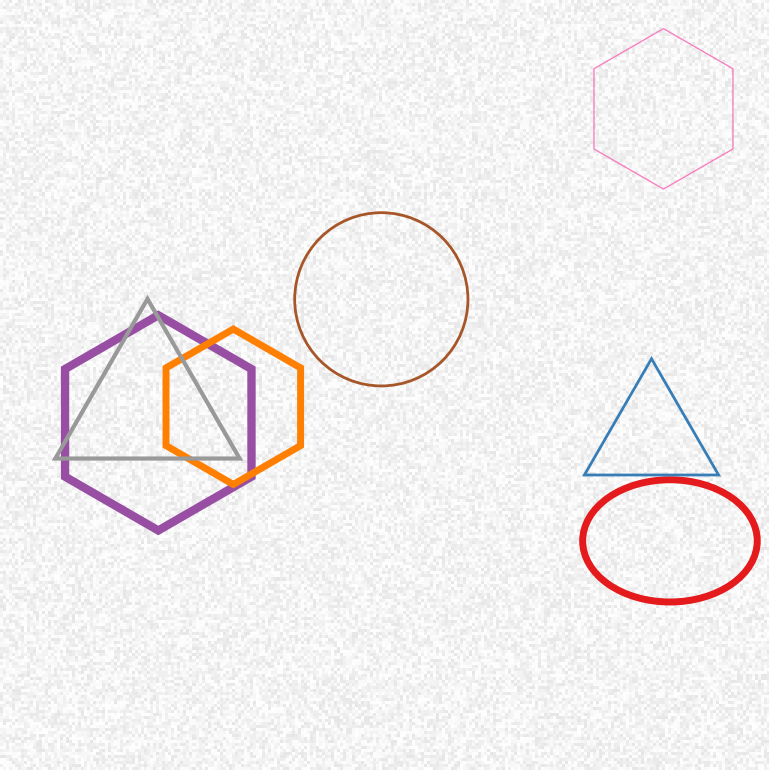[{"shape": "oval", "thickness": 2.5, "radius": 0.57, "center": [0.87, 0.298]}, {"shape": "triangle", "thickness": 1, "radius": 0.5, "center": [0.846, 0.433]}, {"shape": "hexagon", "thickness": 3, "radius": 0.7, "center": [0.206, 0.451]}, {"shape": "hexagon", "thickness": 2.5, "radius": 0.5, "center": [0.303, 0.472]}, {"shape": "circle", "thickness": 1, "radius": 0.56, "center": [0.495, 0.611]}, {"shape": "hexagon", "thickness": 0.5, "radius": 0.52, "center": [0.862, 0.859]}, {"shape": "triangle", "thickness": 1.5, "radius": 0.69, "center": [0.192, 0.474]}]